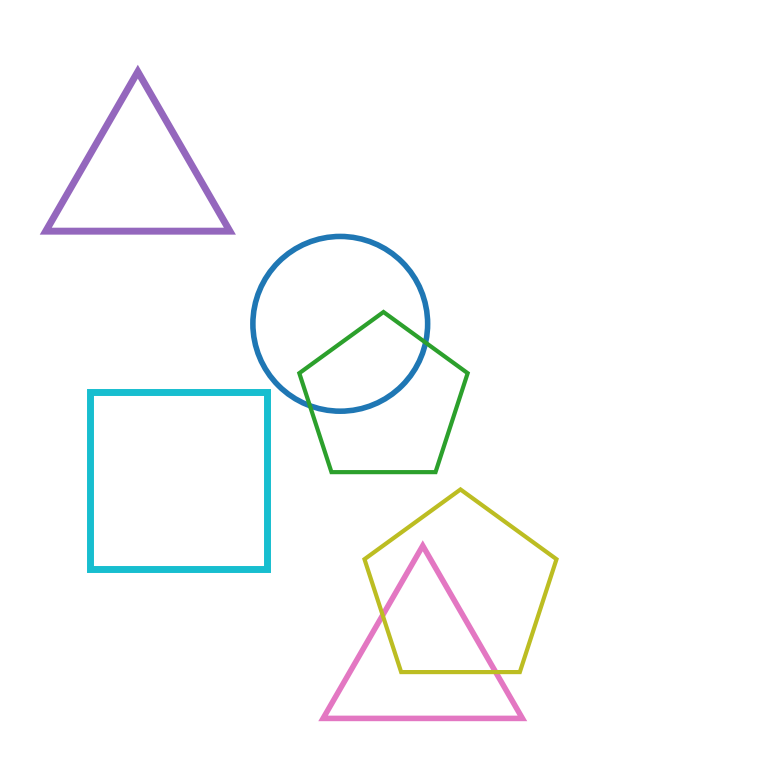[{"shape": "circle", "thickness": 2, "radius": 0.57, "center": [0.442, 0.579]}, {"shape": "pentagon", "thickness": 1.5, "radius": 0.57, "center": [0.498, 0.48]}, {"shape": "triangle", "thickness": 2.5, "radius": 0.69, "center": [0.179, 0.769]}, {"shape": "triangle", "thickness": 2, "radius": 0.75, "center": [0.549, 0.142]}, {"shape": "pentagon", "thickness": 1.5, "radius": 0.66, "center": [0.598, 0.233]}, {"shape": "square", "thickness": 2.5, "radius": 0.57, "center": [0.232, 0.375]}]